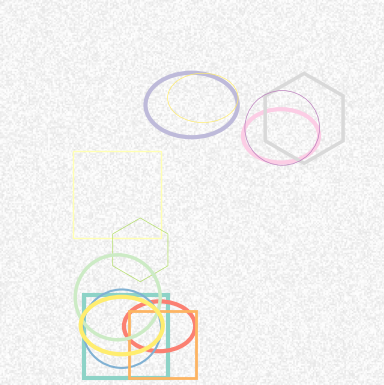[{"shape": "square", "thickness": 3, "radius": 0.54, "center": [0.327, 0.126]}, {"shape": "square", "thickness": 1, "radius": 0.57, "center": [0.304, 0.494]}, {"shape": "oval", "thickness": 3, "radius": 0.6, "center": [0.498, 0.727]}, {"shape": "oval", "thickness": 3, "radius": 0.46, "center": [0.414, 0.153]}, {"shape": "circle", "thickness": 1.5, "radius": 0.51, "center": [0.316, 0.146]}, {"shape": "square", "thickness": 2, "radius": 0.43, "center": [0.421, 0.106]}, {"shape": "hexagon", "thickness": 0.5, "radius": 0.41, "center": [0.364, 0.351]}, {"shape": "oval", "thickness": 3, "radius": 0.49, "center": [0.73, 0.647]}, {"shape": "hexagon", "thickness": 2.5, "radius": 0.58, "center": [0.79, 0.693]}, {"shape": "circle", "thickness": 0.5, "radius": 0.48, "center": [0.733, 0.668]}, {"shape": "circle", "thickness": 2.5, "radius": 0.55, "center": [0.306, 0.228]}, {"shape": "oval", "thickness": 0.5, "radius": 0.46, "center": [0.527, 0.746]}, {"shape": "oval", "thickness": 3, "radius": 0.53, "center": [0.316, 0.154]}]